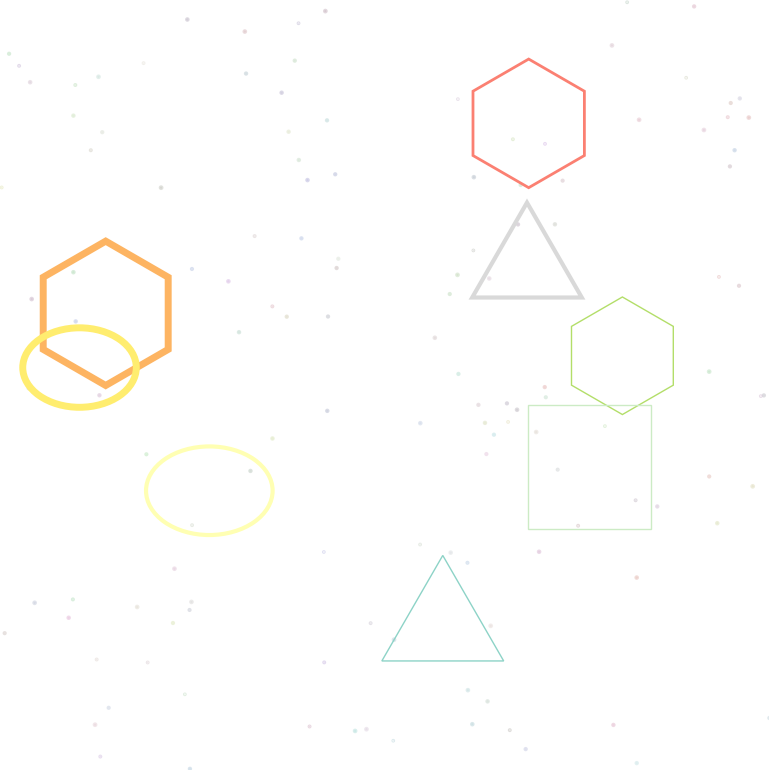[{"shape": "triangle", "thickness": 0.5, "radius": 0.46, "center": [0.575, 0.187]}, {"shape": "oval", "thickness": 1.5, "radius": 0.41, "center": [0.272, 0.363]}, {"shape": "hexagon", "thickness": 1, "radius": 0.42, "center": [0.687, 0.84]}, {"shape": "hexagon", "thickness": 2.5, "radius": 0.47, "center": [0.137, 0.593]}, {"shape": "hexagon", "thickness": 0.5, "radius": 0.38, "center": [0.808, 0.538]}, {"shape": "triangle", "thickness": 1.5, "radius": 0.41, "center": [0.684, 0.655]}, {"shape": "square", "thickness": 0.5, "radius": 0.4, "center": [0.766, 0.394]}, {"shape": "oval", "thickness": 2.5, "radius": 0.37, "center": [0.103, 0.523]}]